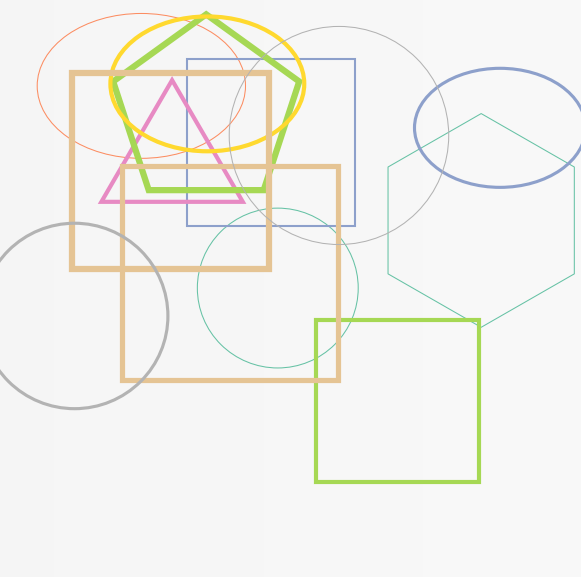[{"shape": "hexagon", "thickness": 0.5, "radius": 0.93, "center": [0.828, 0.617]}, {"shape": "circle", "thickness": 0.5, "radius": 0.69, "center": [0.478, 0.5]}, {"shape": "oval", "thickness": 0.5, "radius": 0.9, "center": [0.243, 0.85]}, {"shape": "square", "thickness": 1, "radius": 0.72, "center": [0.466, 0.752]}, {"shape": "oval", "thickness": 1.5, "radius": 0.74, "center": [0.86, 0.778]}, {"shape": "triangle", "thickness": 2, "radius": 0.7, "center": [0.296, 0.72]}, {"shape": "square", "thickness": 2, "radius": 0.7, "center": [0.684, 0.305]}, {"shape": "pentagon", "thickness": 3, "radius": 0.84, "center": [0.355, 0.806]}, {"shape": "oval", "thickness": 2, "radius": 0.83, "center": [0.357, 0.854]}, {"shape": "square", "thickness": 2.5, "radius": 0.93, "center": [0.395, 0.527]}, {"shape": "square", "thickness": 3, "radius": 0.85, "center": [0.294, 0.703]}, {"shape": "circle", "thickness": 1.5, "radius": 0.8, "center": [0.128, 0.452]}, {"shape": "circle", "thickness": 0.5, "radius": 0.94, "center": [0.583, 0.765]}]